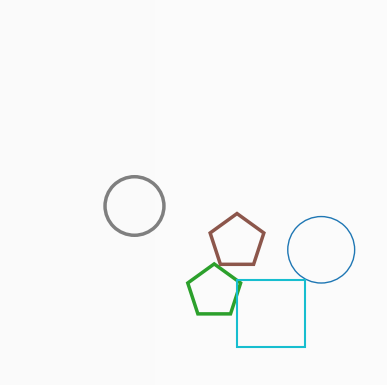[{"shape": "circle", "thickness": 1, "radius": 0.43, "center": [0.829, 0.351]}, {"shape": "pentagon", "thickness": 2.5, "radius": 0.36, "center": [0.553, 0.243]}, {"shape": "pentagon", "thickness": 2.5, "radius": 0.36, "center": [0.612, 0.372]}, {"shape": "circle", "thickness": 2.5, "radius": 0.38, "center": [0.347, 0.465]}, {"shape": "square", "thickness": 1.5, "radius": 0.44, "center": [0.699, 0.185]}]